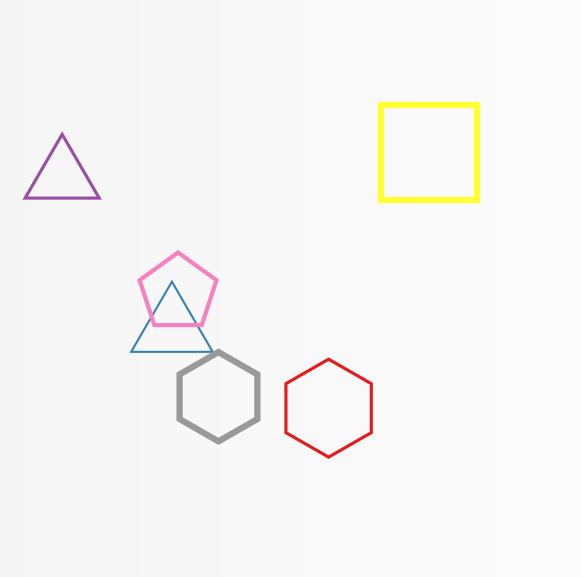[{"shape": "hexagon", "thickness": 1.5, "radius": 0.42, "center": [0.565, 0.292]}, {"shape": "triangle", "thickness": 1, "radius": 0.4, "center": [0.296, 0.43]}, {"shape": "triangle", "thickness": 1.5, "radius": 0.37, "center": [0.107, 0.693]}, {"shape": "square", "thickness": 3, "radius": 0.41, "center": [0.738, 0.736]}, {"shape": "pentagon", "thickness": 2, "radius": 0.35, "center": [0.306, 0.492]}, {"shape": "hexagon", "thickness": 3, "radius": 0.39, "center": [0.376, 0.312]}]